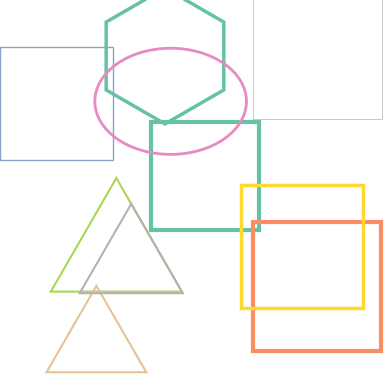[{"shape": "square", "thickness": 3, "radius": 0.7, "center": [0.533, 0.543]}, {"shape": "hexagon", "thickness": 2.5, "radius": 0.88, "center": [0.428, 0.855]}, {"shape": "square", "thickness": 3, "radius": 0.83, "center": [0.823, 0.256]}, {"shape": "square", "thickness": 1, "radius": 0.73, "center": [0.146, 0.731]}, {"shape": "oval", "thickness": 2, "radius": 0.98, "center": [0.443, 0.737]}, {"shape": "triangle", "thickness": 1.5, "radius": 0.98, "center": [0.302, 0.341]}, {"shape": "square", "thickness": 2.5, "radius": 0.79, "center": [0.784, 0.36]}, {"shape": "triangle", "thickness": 1.5, "radius": 0.75, "center": [0.25, 0.108]}, {"shape": "square", "thickness": 0.5, "radius": 0.84, "center": [0.826, 0.858]}, {"shape": "triangle", "thickness": 1.5, "radius": 0.77, "center": [0.341, 0.316]}]